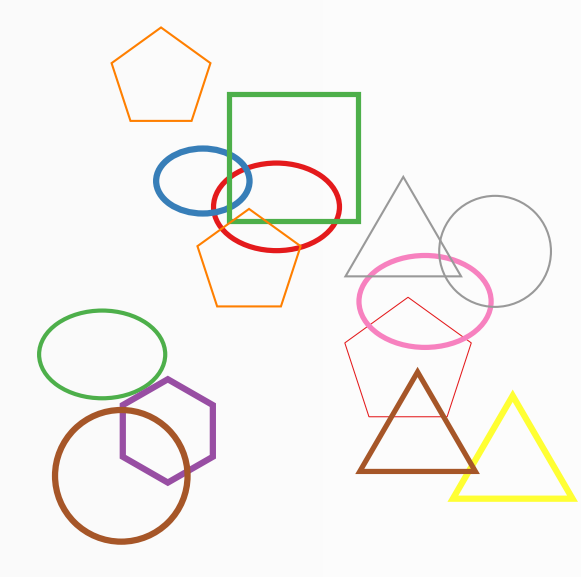[{"shape": "pentagon", "thickness": 0.5, "radius": 0.57, "center": [0.702, 0.37]}, {"shape": "oval", "thickness": 2.5, "radius": 0.54, "center": [0.476, 0.641]}, {"shape": "oval", "thickness": 3, "radius": 0.4, "center": [0.349, 0.686]}, {"shape": "oval", "thickness": 2, "radius": 0.54, "center": [0.176, 0.385]}, {"shape": "square", "thickness": 2.5, "radius": 0.55, "center": [0.505, 0.726]}, {"shape": "hexagon", "thickness": 3, "radius": 0.45, "center": [0.289, 0.253]}, {"shape": "pentagon", "thickness": 1, "radius": 0.45, "center": [0.277, 0.862]}, {"shape": "pentagon", "thickness": 1, "radius": 0.47, "center": [0.428, 0.544]}, {"shape": "triangle", "thickness": 3, "radius": 0.59, "center": [0.882, 0.195]}, {"shape": "triangle", "thickness": 2.5, "radius": 0.57, "center": [0.718, 0.24]}, {"shape": "circle", "thickness": 3, "radius": 0.57, "center": [0.209, 0.175]}, {"shape": "oval", "thickness": 2.5, "radius": 0.57, "center": [0.731, 0.477]}, {"shape": "circle", "thickness": 1, "radius": 0.48, "center": [0.852, 0.564]}, {"shape": "triangle", "thickness": 1, "radius": 0.57, "center": [0.694, 0.578]}]